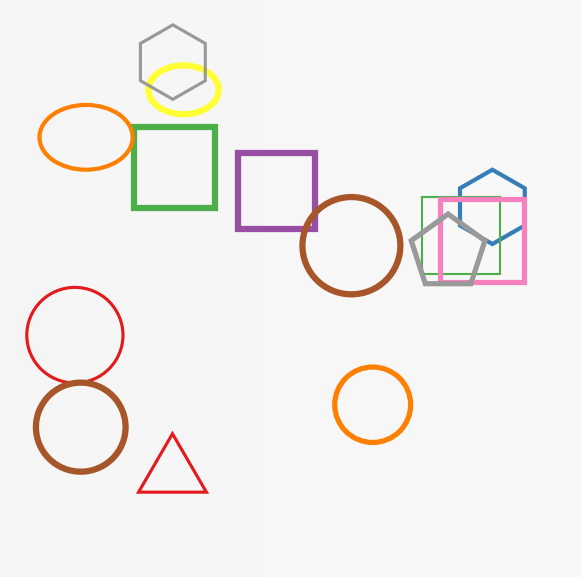[{"shape": "triangle", "thickness": 1.5, "radius": 0.34, "center": [0.297, 0.181]}, {"shape": "circle", "thickness": 1.5, "radius": 0.41, "center": [0.129, 0.419]}, {"shape": "hexagon", "thickness": 2, "radius": 0.32, "center": [0.847, 0.641]}, {"shape": "square", "thickness": 3, "radius": 0.35, "center": [0.301, 0.709]}, {"shape": "square", "thickness": 1, "radius": 0.33, "center": [0.793, 0.591]}, {"shape": "square", "thickness": 3, "radius": 0.33, "center": [0.476, 0.669]}, {"shape": "oval", "thickness": 2, "radius": 0.4, "center": [0.148, 0.761]}, {"shape": "circle", "thickness": 2.5, "radius": 0.33, "center": [0.641, 0.298]}, {"shape": "oval", "thickness": 3, "radius": 0.3, "center": [0.316, 0.844]}, {"shape": "circle", "thickness": 3, "radius": 0.39, "center": [0.139, 0.259]}, {"shape": "circle", "thickness": 3, "radius": 0.42, "center": [0.605, 0.574]}, {"shape": "square", "thickness": 2.5, "radius": 0.36, "center": [0.829, 0.583]}, {"shape": "hexagon", "thickness": 1.5, "radius": 0.32, "center": [0.297, 0.892]}, {"shape": "pentagon", "thickness": 2.5, "radius": 0.33, "center": [0.771, 0.562]}]